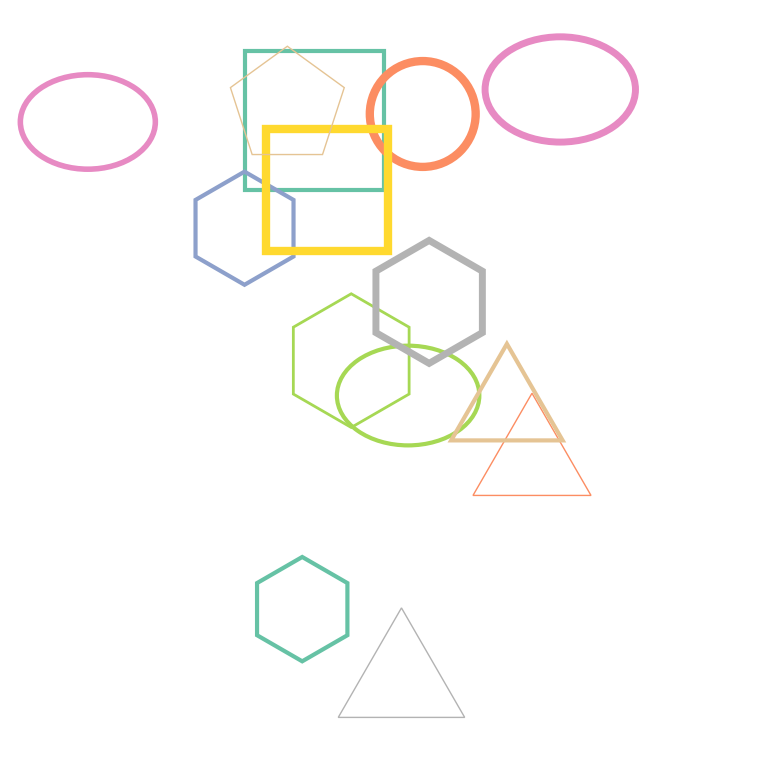[{"shape": "hexagon", "thickness": 1.5, "radius": 0.34, "center": [0.392, 0.209]}, {"shape": "square", "thickness": 1.5, "radius": 0.45, "center": [0.408, 0.843]}, {"shape": "triangle", "thickness": 0.5, "radius": 0.44, "center": [0.691, 0.401]}, {"shape": "circle", "thickness": 3, "radius": 0.34, "center": [0.549, 0.852]}, {"shape": "hexagon", "thickness": 1.5, "radius": 0.37, "center": [0.318, 0.704]}, {"shape": "oval", "thickness": 2.5, "radius": 0.49, "center": [0.728, 0.884]}, {"shape": "oval", "thickness": 2, "radius": 0.44, "center": [0.114, 0.842]}, {"shape": "oval", "thickness": 1.5, "radius": 0.46, "center": [0.53, 0.486]}, {"shape": "hexagon", "thickness": 1, "radius": 0.43, "center": [0.456, 0.532]}, {"shape": "square", "thickness": 3, "radius": 0.4, "center": [0.424, 0.753]}, {"shape": "triangle", "thickness": 1.5, "radius": 0.42, "center": [0.658, 0.47]}, {"shape": "pentagon", "thickness": 0.5, "radius": 0.39, "center": [0.373, 0.862]}, {"shape": "triangle", "thickness": 0.5, "radius": 0.47, "center": [0.521, 0.116]}, {"shape": "hexagon", "thickness": 2.5, "radius": 0.4, "center": [0.557, 0.608]}]